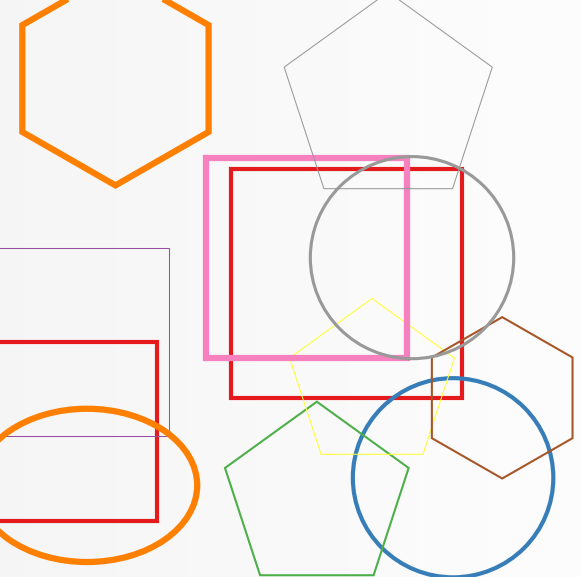[{"shape": "square", "thickness": 2, "radius": 0.99, "center": [0.597, 0.508]}, {"shape": "square", "thickness": 2, "radius": 0.77, "center": [0.116, 0.253]}, {"shape": "circle", "thickness": 2, "radius": 0.86, "center": [0.779, 0.172]}, {"shape": "pentagon", "thickness": 1, "radius": 0.83, "center": [0.545, 0.137]}, {"shape": "square", "thickness": 0.5, "radius": 0.81, "center": [0.129, 0.407]}, {"shape": "hexagon", "thickness": 3, "radius": 0.93, "center": [0.199, 0.863]}, {"shape": "oval", "thickness": 3, "radius": 0.95, "center": [0.15, 0.159]}, {"shape": "pentagon", "thickness": 0.5, "radius": 0.75, "center": [0.64, 0.333]}, {"shape": "hexagon", "thickness": 1, "radius": 0.7, "center": [0.864, 0.31]}, {"shape": "square", "thickness": 3, "radius": 0.87, "center": [0.527, 0.552]}, {"shape": "circle", "thickness": 1.5, "radius": 0.87, "center": [0.709, 0.553]}, {"shape": "pentagon", "thickness": 0.5, "radius": 0.94, "center": [0.668, 0.825]}]